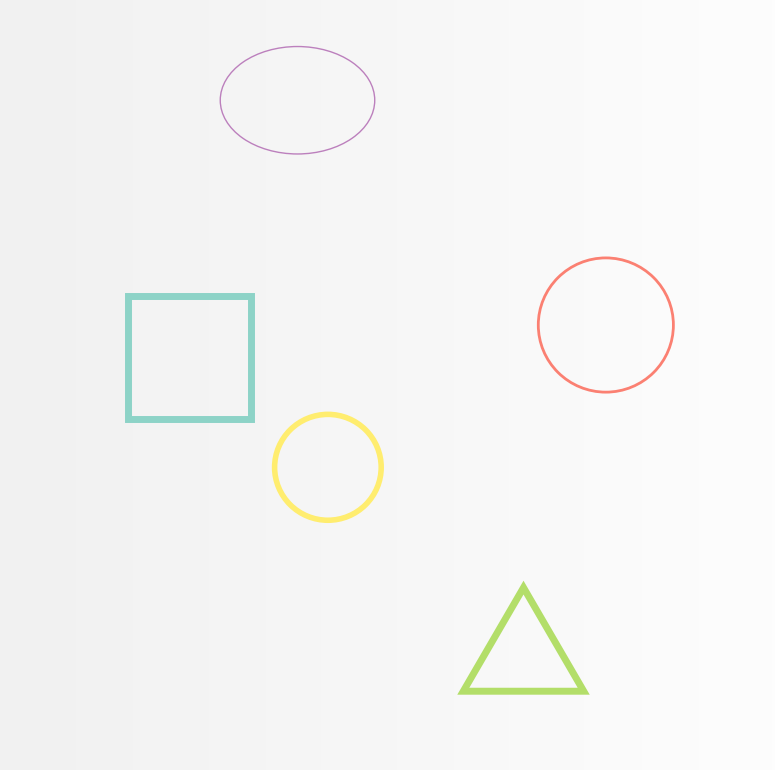[{"shape": "square", "thickness": 2.5, "radius": 0.4, "center": [0.244, 0.536]}, {"shape": "circle", "thickness": 1, "radius": 0.44, "center": [0.782, 0.578]}, {"shape": "triangle", "thickness": 2.5, "radius": 0.45, "center": [0.675, 0.147]}, {"shape": "oval", "thickness": 0.5, "radius": 0.5, "center": [0.384, 0.87]}, {"shape": "circle", "thickness": 2, "radius": 0.34, "center": [0.423, 0.393]}]